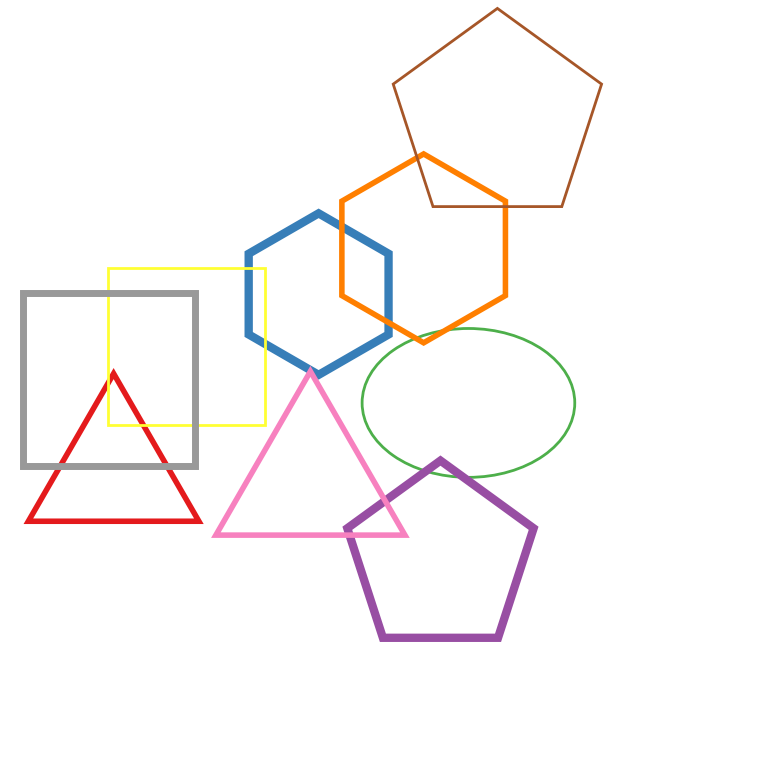[{"shape": "triangle", "thickness": 2, "radius": 0.64, "center": [0.148, 0.387]}, {"shape": "hexagon", "thickness": 3, "radius": 0.52, "center": [0.414, 0.618]}, {"shape": "oval", "thickness": 1, "radius": 0.69, "center": [0.608, 0.477]}, {"shape": "pentagon", "thickness": 3, "radius": 0.64, "center": [0.572, 0.275]}, {"shape": "hexagon", "thickness": 2, "radius": 0.61, "center": [0.55, 0.677]}, {"shape": "square", "thickness": 1, "radius": 0.51, "center": [0.242, 0.55]}, {"shape": "pentagon", "thickness": 1, "radius": 0.71, "center": [0.646, 0.847]}, {"shape": "triangle", "thickness": 2, "radius": 0.71, "center": [0.403, 0.376]}, {"shape": "square", "thickness": 2.5, "radius": 0.56, "center": [0.142, 0.507]}]